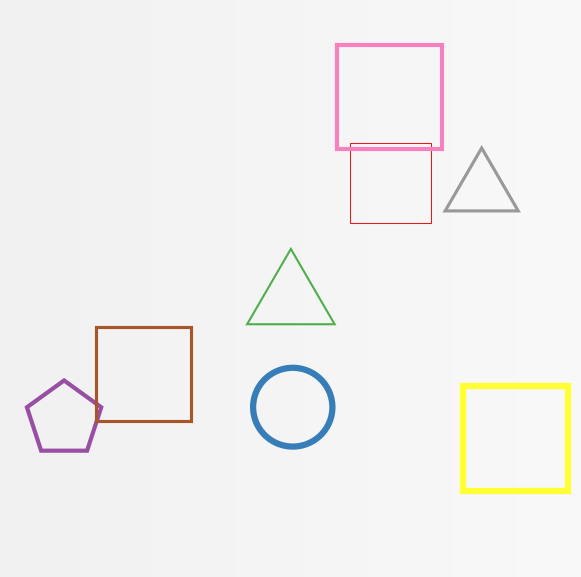[{"shape": "square", "thickness": 0.5, "radius": 0.35, "center": [0.671, 0.682]}, {"shape": "circle", "thickness": 3, "radius": 0.34, "center": [0.504, 0.294]}, {"shape": "triangle", "thickness": 1, "radius": 0.43, "center": [0.5, 0.481]}, {"shape": "pentagon", "thickness": 2, "radius": 0.34, "center": [0.11, 0.273]}, {"shape": "square", "thickness": 3, "radius": 0.45, "center": [0.888, 0.24]}, {"shape": "square", "thickness": 1.5, "radius": 0.41, "center": [0.247, 0.352]}, {"shape": "square", "thickness": 2, "radius": 0.45, "center": [0.67, 0.832]}, {"shape": "triangle", "thickness": 1.5, "radius": 0.36, "center": [0.829, 0.67]}]